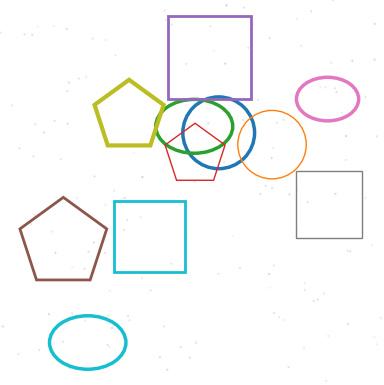[{"shape": "circle", "thickness": 2.5, "radius": 0.47, "center": [0.568, 0.655]}, {"shape": "circle", "thickness": 1, "radius": 0.44, "center": [0.707, 0.624]}, {"shape": "oval", "thickness": 2.5, "radius": 0.5, "center": [0.505, 0.672]}, {"shape": "pentagon", "thickness": 1, "radius": 0.41, "center": [0.507, 0.598]}, {"shape": "square", "thickness": 2, "radius": 0.54, "center": [0.543, 0.852]}, {"shape": "pentagon", "thickness": 2, "radius": 0.59, "center": [0.165, 0.369]}, {"shape": "oval", "thickness": 2.5, "radius": 0.4, "center": [0.851, 0.743]}, {"shape": "square", "thickness": 1, "radius": 0.43, "center": [0.854, 0.469]}, {"shape": "pentagon", "thickness": 3, "radius": 0.47, "center": [0.335, 0.699]}, {"shape": "oval", "thickness": 2.5, "radius": 0.5, "center": [0.228, 0.11]}, {"shape": "square", "thickness": 2, "radius": 0.46, "center": [0.39, 0.387]}]